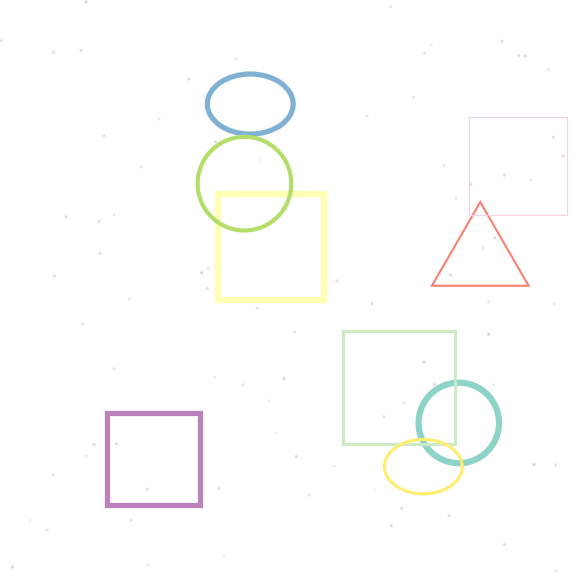[{"shape": "circle", "thickness": 3, "radius": 0.35, "center": [0.794, 0.267]}, {"shape": "square", "thickness": 3, "radius": 0.46, "center": [0.469, 0.572]}, {"shape": "triangle", "thickness": 1, "radius": 0.48, "center": [0.832, 0.553]}, {"shape": "oval", "thickness": 2.5, "radius": 0.37, "center": [0.433, 0.819]}, {"shape": "circle", "thickness": 2, "radius": 0.41, "center": [0.423, 0.681]}, {"shape": "square", "thickness": 0.5, "radius": 0.43, "center": [0.897, 0.712]}, {"shape": "square", "thickness": 2.5, "radius": 0.4, "center": [0.266, 0.204]}, {"shape": "square", "thickness": 1.5, "radius": 0.49, "center": [0.691, 0.328]}, {"shape": "oval", "thickness": 1.5, "radius": 0.34, "center": [0.733, 0.191]}]